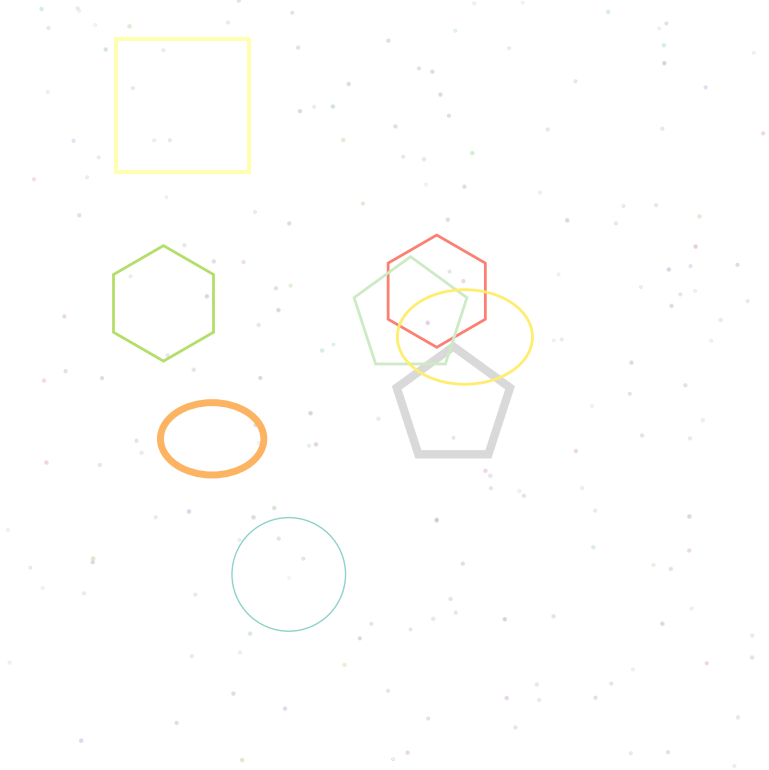[{"shape": "circle", "thickness": 0.5, "radius": 0.37, "center": [0.375, 0.254]}, {"shape": "square", "thickness": 1.5, "radius": 0.43, "center": [0.238, 0.863]}, {"shape": "hexagon", "thickness": 1, "radius": 0.36, "center": [0.567, 0.622]}, {"shape": "oval", "thickness": 2.5, "radius": 0.34, "center": [0.276, 0.43]}, {"shape": "hexagon", "thickness": 1, "radius": 0.37, "center": [0.212, 0.606]}, {"shape": "pentagon", "thickness": 3, "radius": 0.39, "center": [0.589, 0.473]}, {"shape": "pentagon", "thickness": 1, "radius": 0.39, "center": [0.533, 0.59]}, {"shape": "oval", "thickness": 1, "radius": 0.44, "center": [0.604, 0.562]}]